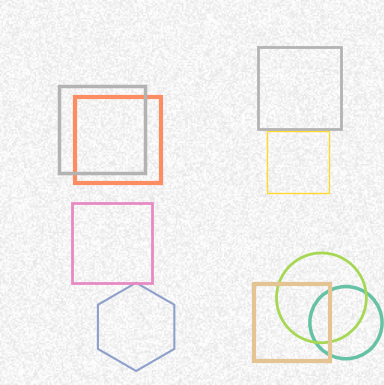[{"shape": "circle", "thickness": 2.5, "radius": 0.47, "center": [0.899, 0.162]}, {"shape": "square", "thickness": 3, "radius": 0.56, "center": [0.307, 0.636]}, {"shape": "hexagon", "thickness": 1.5, "radius": 0.57, "center": [0.354, 0.151]}, {"shape": "square", "thickness": 2, "radius": 0.52, "center": [0.29, 0.37]}, {"shape": "circle", "thickness": 2, "radius": 0.58, "center": [0.835, 0.226]}, {"shape": "square", "thickness": 1, "radius": 0.41, "center": [0.774, 0.58]}, {"shape": "square", "thickness": 3, "radius": 0.5, "center": [0.759, 0.162]}, {"shape": "square", "thickness": 2.5, "radius": 0.56, "center": [0.265, 0.663]}, {"shape": "square", "thickness": 2, "radius": 0.54, "center": [0.778, 0.771]}]